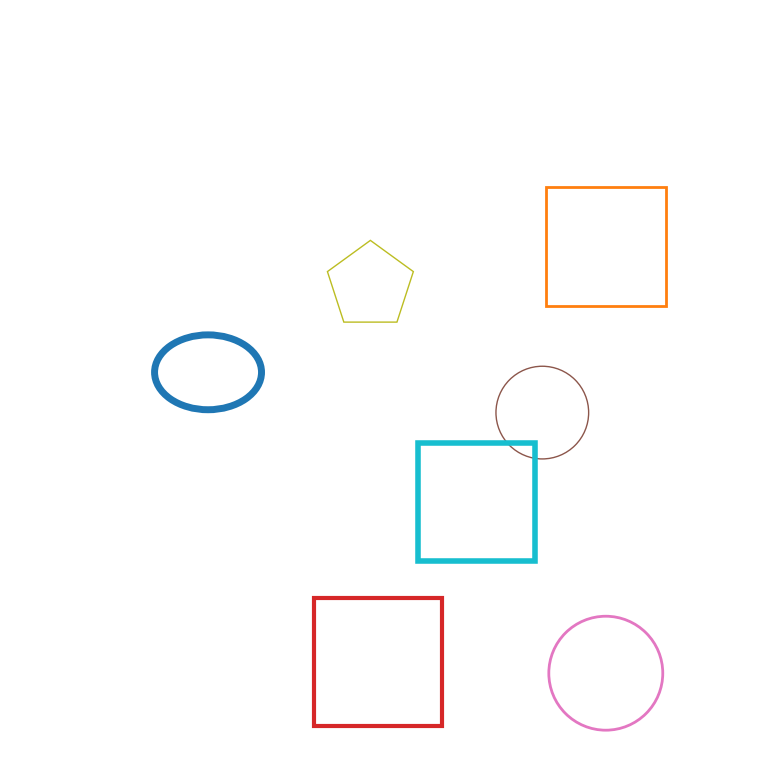[{"shape": "oval", "thickness": 2.5, "radius": 0.35, "center": [0.27, 0.516]}, {"shape": "square", "thickness": 1, "radius": 0.39, "center": [0.787, 0.68]}, {"shape": "square", "thickness": 1.5, "radius": 0.42, "center": [0.491, 0.14]}, {"shape": "circle", "thickness": 0.5, "radius": 0.3, "center": [0.704, 0.464]}, {"shape": "circle", "thickness": 1, "radius": 0.37, "center": [0.787, 0.126]}, {"shape": "pentagon", "thickness": 0.5, "radius": 0.29, "center": [0.481, 0.629]}, {"shape": "square", "thickness": 2, "radius": 0.38, "center": [0.619, 0.348]}]